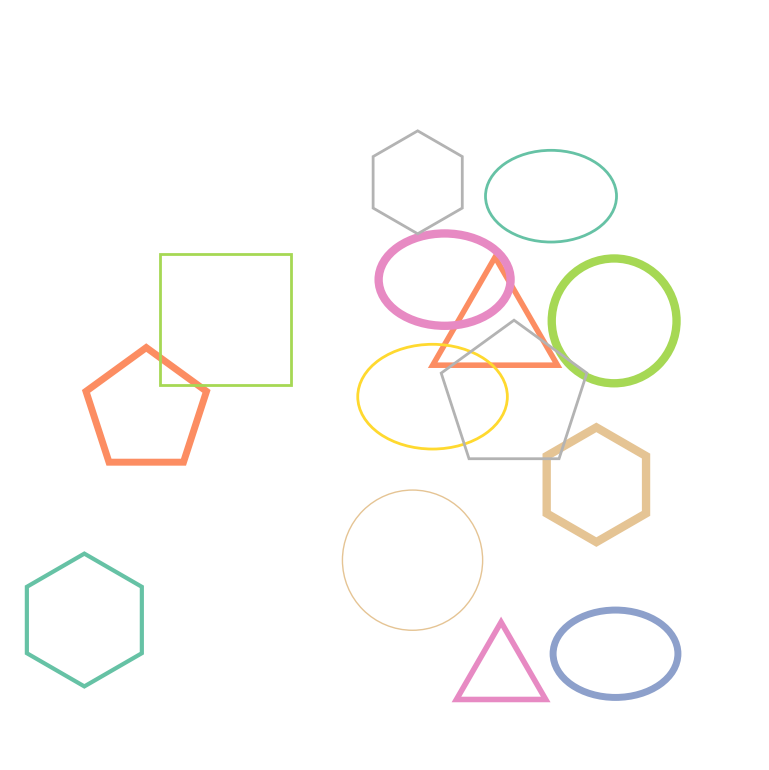[{"shape": "hexagon", "thickness": 1.5, "radius": 0.43, "center": [0.11, 0.195]}, {"shape": "oval", "thickness": 1, "radius": 0.43, "center": [0.716, 0.745]}, {"shape": "triangle", "thickness": 2, "radius": 0.47, "center": [0.643, 0.572]}, {"shape": "pentagon", "thickness": 2.5, "radius": 0.41, "center": [0.19, 0.466]}, {"shape": "oval", "thickness": 2.5, "radius": 0.41, "center": [0.799, 0.151]}, {"shape": "oval", "thickness": 3, "radius": 0.43, "center": [0.577, 0.637]}, {"shape": "triangle", "thickness": 2, "radius": 0.33, "center": [0.651, 0.125]}, {"shape": "square", "thickness": 1, "radius": 0.43, "center": [0.293, 0.585]}, {"shape": "circle", "thickness": 3, "radius": 0.41, "center": [0.798, 0.583]}, {"shape": "oval", "thickness": 1, "radius": 0.49, "center": [0.562, 0.485]}, {"shape": "hexagon", "thickness": 3, "radius": 0.37, "center": [0.775, 0.37]}, {"shape": "circle", "thickness": 0.5, "radius": 0.46, "center": [0.536, 0.273]}, {"shape": "hexagon", "thickness": 1, "radius": 0.33, "center": [0.542, 0.763]}, {"shape": "pentagon", "thickness": 1, "radius": 0.5, "center": [0.668, 0.485]}]